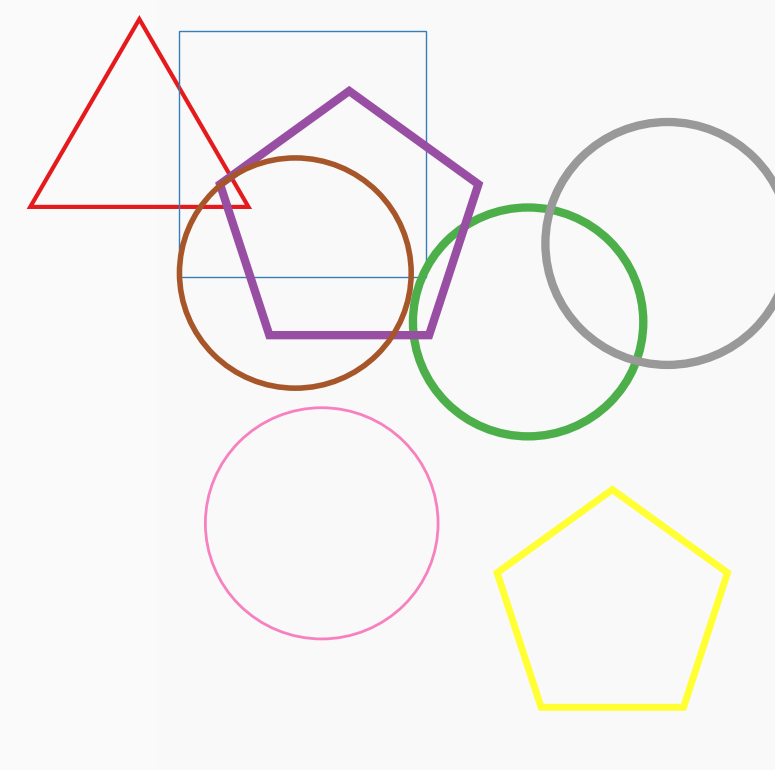[{"shape": "triangle", "thickness": 1.5, "radius": 0.81, "center": [0.18, 0.813]}, {"shape": "square", "thickness": 0.5, "radius": 0.8, "center": [0.39, 0.8]}, {"shape": "circle", "thickness": 3, "radius": 0.74, "center": [0.681, 0.582]}, {"shape": "pentagon", "thickness": 3, "radius": 0.88, "center": [0.451, 0.707]}, {"shape": "pentagon", "thickness": 2.5, "radius": 0.78, "center": [0.79, 0.208]}, {"shape": "circle", "thickness": 2, "radius": 0.75, "center": [0.381, 0.645]}, {"shape": "circle", "thickness": 1, "radius": 0.75, "center": [0.415, 0.32]}, {"shape": "circle", "thickness": 3, "radius": 0.79, "center": [0.861, 0.684]}]